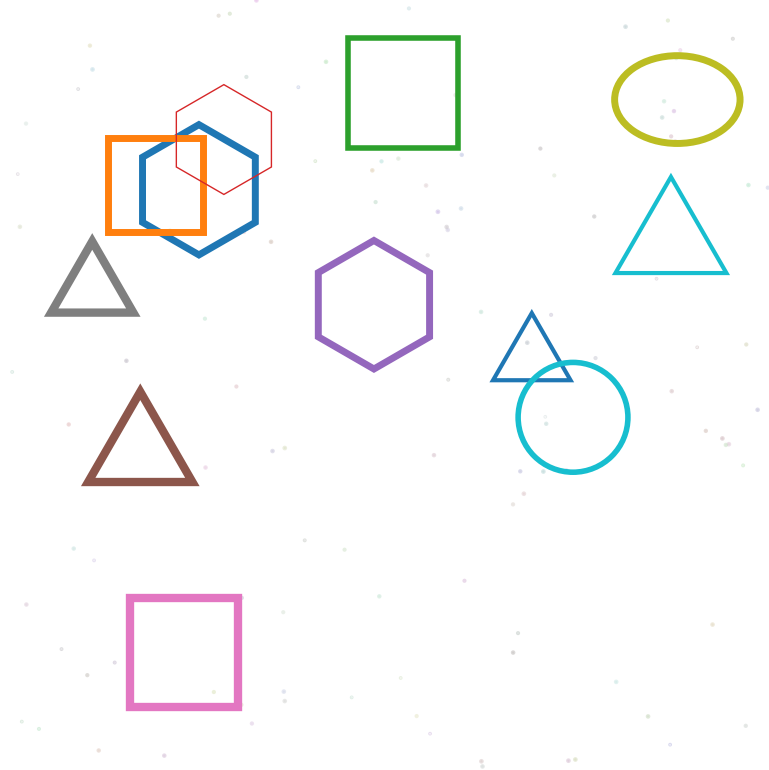[{"shape": "triangle", "thickness": 1.5, "radius": 0.29, "center": [0.691, 0.535]}, {"shape": "hexagon", "thickness": 2.5, "radius": 0.42, "center": [0.258, 0.754]}, {"shape": "square", "thickness": 2.5, "radius": 0.31, "center": [0.202, 0.76]}, {"shape": "square", "thickness": 2, "radius": 0.36, "center": [0.524, 0.879]}, {"shape": "hexagon", "thickness": 0.5, "radius": 0.36, "center": [0.291, 0.819]}, {"shape": "hexagon", "thickness": 2.5, "radius": 0.42, "center": [0.486, 0.604]}, {"shape": "triangle", "thickness": 3, "radius": 0.39, "center": [0.182, 0.413]}, {"shape": "square", "thickness": 3, "radius": 0.35, "center": [0.239, 0.153]}, {"shape": "triangle", "thickness": 3, "radius": 0.31, "center": [0.12, 0.625]}, {"shape": "oval", "thickness": 2.5, "radius": 0.41, "center": [0.88, 0.871]}, {"shape": "triangle", "thickness": 1.5, "radius": 0.42, "center": [0.871, 0.687]}, {"shape": "circle", "thickness": 2, "radius": 0.36, "center": [0.744, 0.458]}]